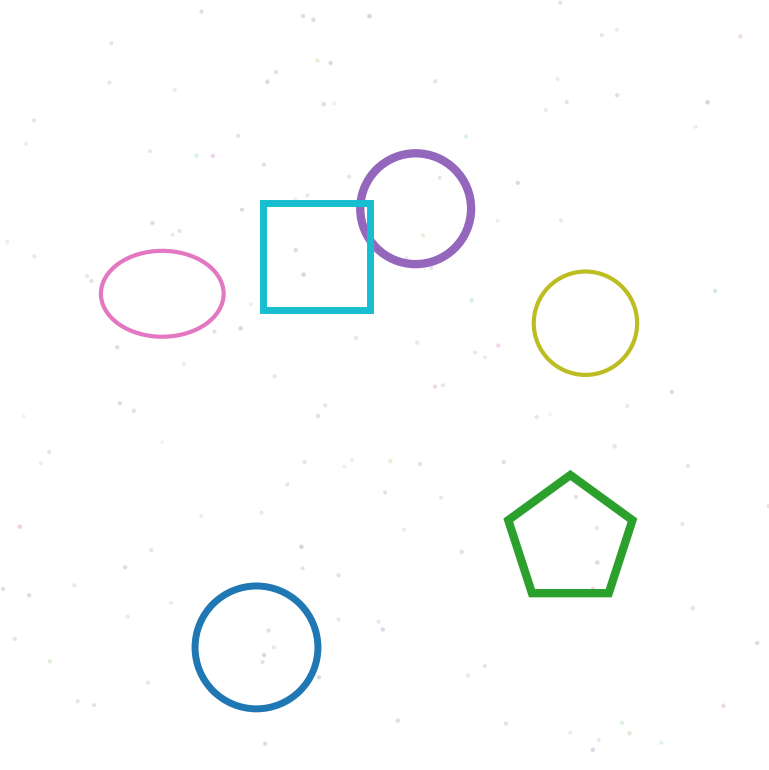[{"shape": "circle", "thickness": 2.5, "radius": 0.4, "center": [0.333, 0.159]}, {"shape": "pentagon", "thickness": 3, "radius": 0.42, "center": [0.741, 0.298]}, {"shape": "circle", "thickness": 3, "radius": 0.36, "center": [0.54, 0.729]}, {"shape": "oval", "thickness": 1.5, "radius": 0.4, "center": [0.211, 0.618]}, {"shape": "circle", "thickness": 1.5, "radius": 0.34, "center": [0.76, 0.58]}, {"shape": "square", "thickness": 2.5, "radius": 0.35, "center": [0.412, 0.667]}]